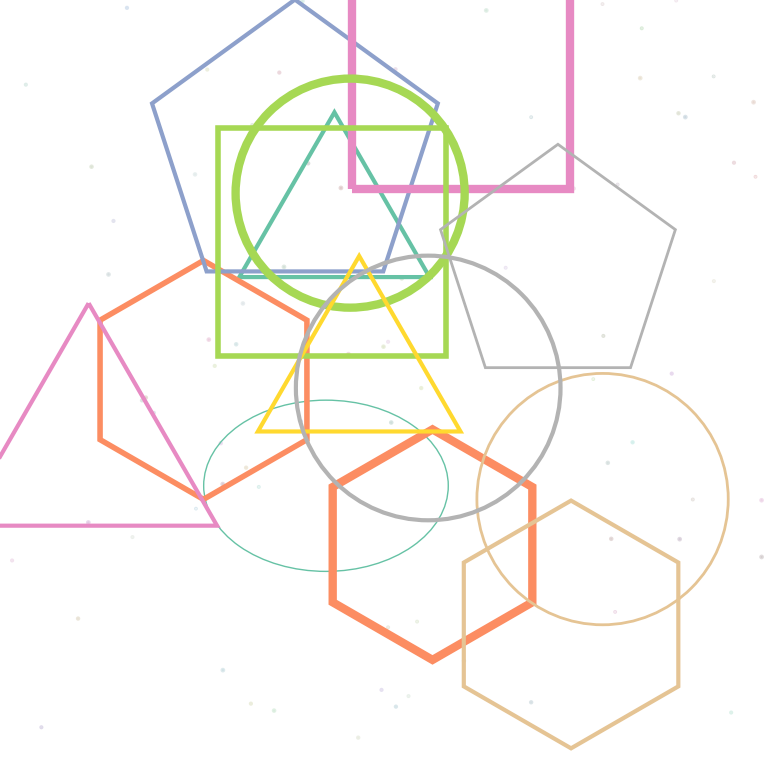[{"shape": "triangle", "thickness": 1.5, "radius": 0.71, "center": [0.434, 0.711]}, {"shape": "oval", "thickness": 0.5, "radius": 0.79, "center": [0.423, 0.369]}, {"shape": "hexagon", "thickness": 2, "radius": 0.78, "center": [0.264, 0.507]}, {"shape": "hexagon", "thickness": 3, "radius": 0.75, "center": [0.562, 0.293]}, {"shape": "pentagon", "thickness": 1.5, "radius": 0.98, "center": [0.383, 0.805]}, {"shape": "triangle", "thickness": 1.5, "radius": 0.96, "center": [0.115, 0.414]}, {"shape": "square", "thickness": 3, "radius": 0.71, "center": [0.599, 0.895]}, {"shape": "circle", "thickness": 3, "radius": 0.74, "center": [0.455, 0.749]}, {"shape": "square", "thickness": 2, "radius": 0.74, "center": [0.431, 0.686]}, {"shape": "triangle", "thickness": 1.5, "radius": 0.76, "center": [0.466, 0.516]}, {"shape": "hexagon", "thickness": 1.5, "radius": 0.8, "center": [0.742, 0.189]}, {"shape": "circle", "thickness": 1, "radius": 0.82, "center": [0.783, 0.352]}, {"shape": "pentagon", "thickness": 1, "radius": 0.8, "center": [0.725, 0.652]}, {"shape": "circle", "thickness": 1.5, "radius": 0.86, "center": [0.556, 0.496]}]